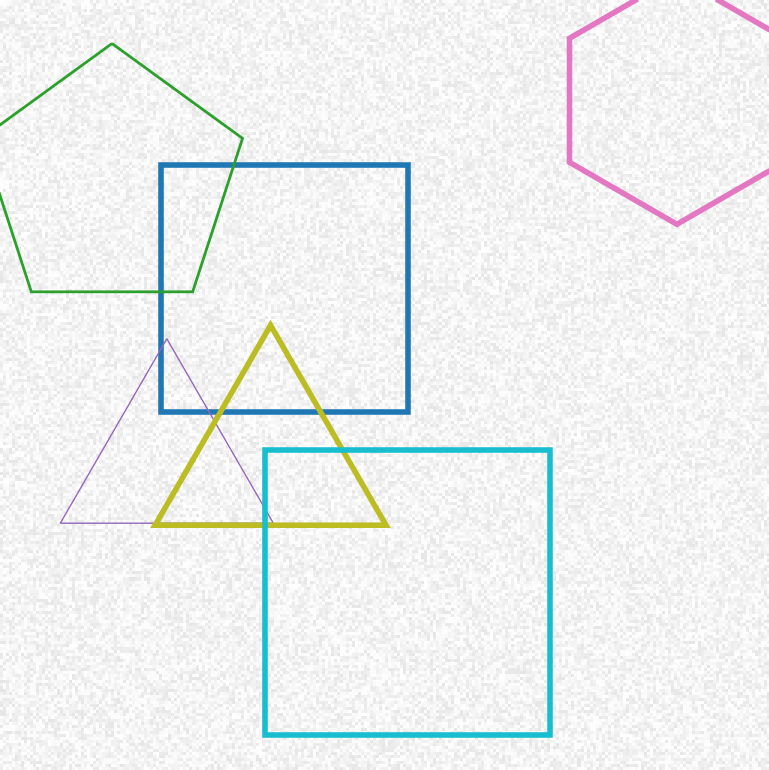[{"shape": "square", "thickness": 2, "radius": 0.8, "center": [0.37, 0.625]}, {"shape": "pentagon", "thickness": 1, "radius": 0.89, "center": [0.145, 0.765]}, {"shape": "triangle", "thickness": 0.5, "radius": 0.8, "center": [0.217, 0.4]}, {"shape": "hexagon", "thickness": 2, "radius": 0.81, "center": [0.879, 0.87]}, {"shape": "triangle", "thickness": 2, "radius": 0.87, "center": [0.351, 0.404]}, {"shape": "square", "thickness": 2, "radius": 0.92, "center": [0.529, 0.231]}]